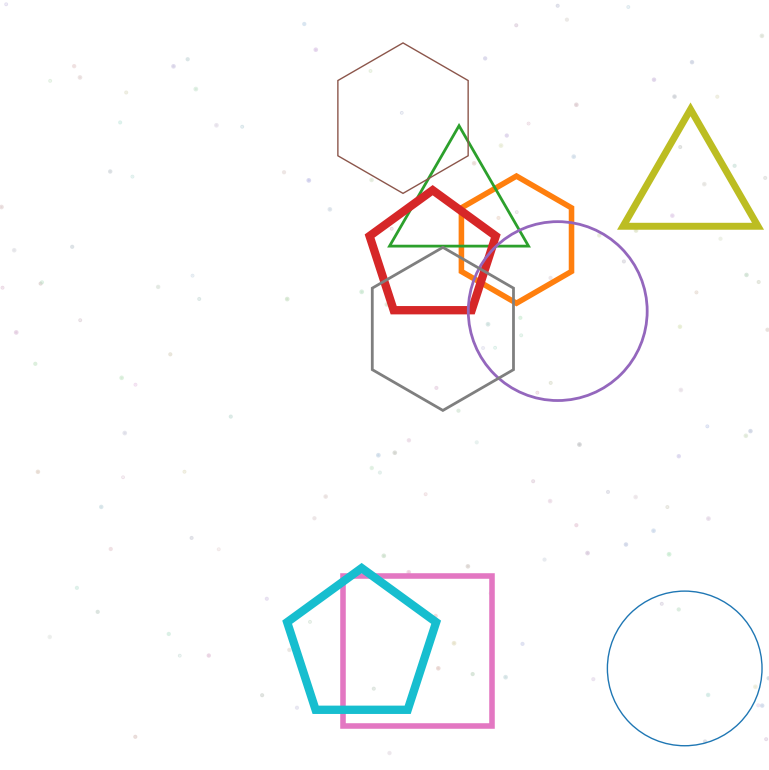[{"shape": "circle", "thickness": 0.5, "radius": 0.5, "center": [0.889, 0.132]}, {"shape": "hexagon", "thickness": 2, "radius": 0.41, "center": [0.671, 0.689]}, {"shape": "triangle", "thickness": 1, "radius": 0.52, "center": [0.596, 0.732]}, {"shape": "pentagon", "thickness": 3, "radius": 0.43, "center": [0.562, 0.667]}, {"shape": "circle", "thickness": 1, "radius": 0.58, "center": [0.724, 0.596]}, {"shape": "hexagon", "thickness": 0.5, "radius": 0.49, "center": [0.523, 0.847]}, {"shape": "square", "thickness": 2, "radius": 0.49, "center": [0.542, 0.154]}, {"shape": "hexagon", "thickness": 1, "radius": 0.53, "center": [0.575, 0.573]}, {"shape": "triangle", "thickness": 2.5, "radius": 0.51, "center": [0.897, 0.757]}, {"shape": "pentagon", "thickness": 3, "radius": 0.51, "center": [0.47, 0.161]}]